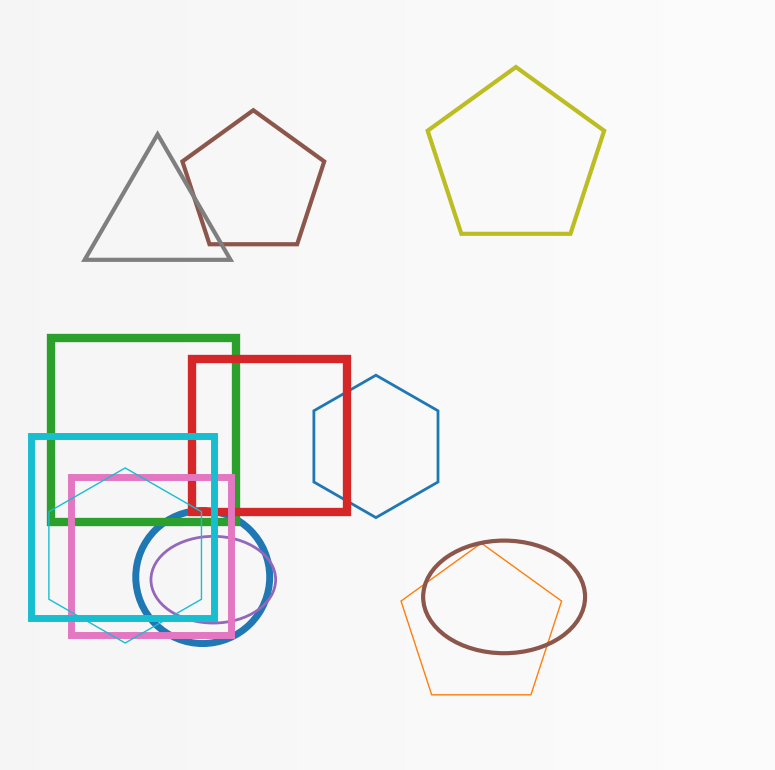[{"shape": "circle", "thickness": 2.5, "radius": 0.43, "center": [0.262, 0.251]}, {"shape": "hexagon", "thickness": 1, "radius": 0.46, "center": [0.485, 0.42]}, {"shape": "pentagon", "thickness": 0.5, "radius": 0.54, "center": [0.621, 0.186]}, {"shape": "square", "thickness": 3, "radius": 0.6, "center": [0.185, 0.442]}, {"shape": "square", "thickness": 3, "radius": 0.5, "center": [0.348, 0.435]}, {"shape": "oval", "thickness": 1, "radius": 0.4, "center": [0.275, 0.247]}, {"shape": "oval", "thickness": 1.5, "radius": 0.52, "center": [0.65, 0.225]}, {"shape": "pentagon", "thickness": 1.5, "radius": 0.48, "center": [0.327, 0.761]}, {"shape": "square", "thickness": 2.5, "radius": 0.51, "center": [0.195, 0.277]}, {"shape": "triangle", "thickness": 1.5, "radius": 0.54, "center": [0.203, 0.717]}, {"shape": "pentagon", "thickness": 1.5, "radius": 0.6, "center": [0.666, 0.793]}, {"shape": "square", "thickness": 2.5, "radius": 0.59, "center": [0.158, 0.316]}, {"shape": "hexagon", "thickness": 0.5, "radius": 0.57, "center": [0.162, 0.279]}]